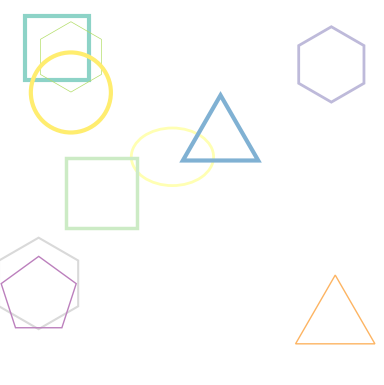[{"shape": "square", "thickness": 3, "radius": 0.42, "center": [0.149, 0.874]}, {"shape": "oval", "thickness": 2, "radius": 0.53, "center": [0.448, 0.593]}, {"shape": "hexagon", "thickness": 2, "radius": 0.49, "center": [0.861, 0.833]}, {"shape": "triangle", "thickness": 3, "radius": 0.57, "center": [0.573, 0.64]}, {"shape": "triangle", "thickness": 1, "radius": 0.59, "center": [0.871, 0.166]}, {"shape": "hexagon", "thickness": 0.5, "radius": 0.46, "center": [0.184, 0.852]}, {"shape": "hexagon", "thickness": 1.5, "radius": 0.59, "center": [0.1, 0.264]}, {"shape": "pentagon", "thickness": 1, "radius": 0.51, "center": [0.101, 0.232]}, {"shape": "square", "thickness": 2.5, "radius": 0.46, "center": [0.263, 0.499]}, {"shape": "circle", "thickness": 3, "radius": 0.52, "center": [0.184, 0.76]}]